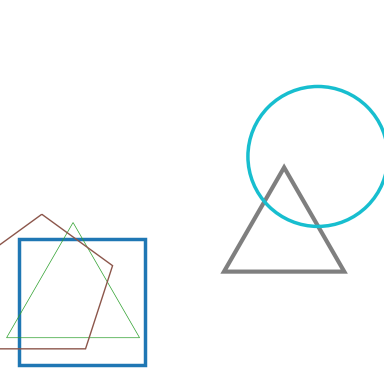[{"shape": "square", "thickness": 2.5, "radius": 0.82, "center": [0.213, 0.216]}, {"shape": "triangle", "thickness": 0.5, "radius": 1.0, "center": [0.19, 0.223]}, {"shape": "pentagon", "thickness": 1, "radius": 0.97, "center": [0.109, 0.25]}, {"shape": "triangle", "thickness": 3, "radius": 0.9, "center": [0.738, 0.385]}, {"shape": "circle", "thickness": 2.5, "radius": 0.91, "center": [0.826, 0.594]}]